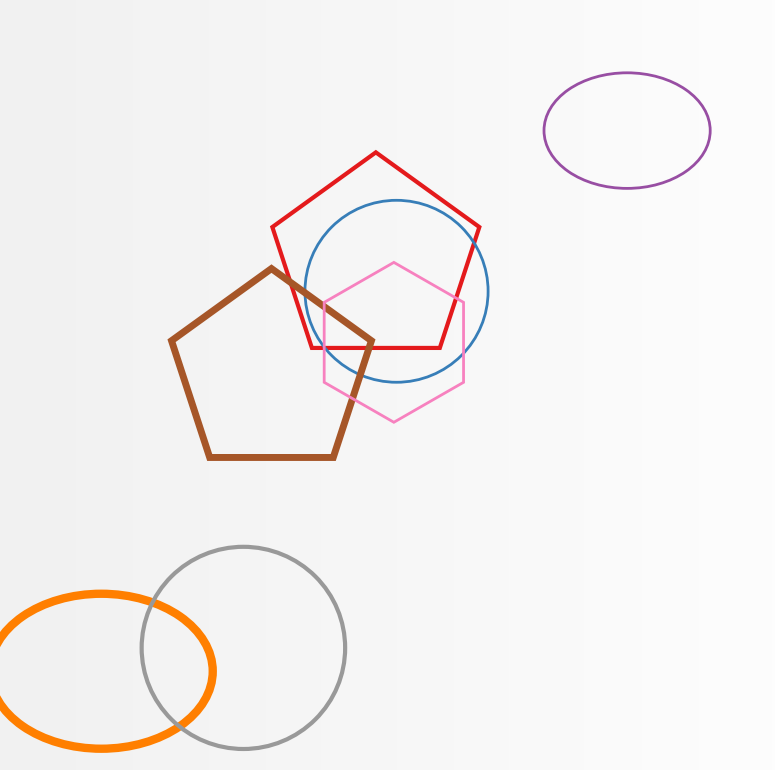[{"shape": "pentagon", "thickness": 1.5, "radius": 0.7, "center": [0.485, 0.662]}, {"shape": "circle", "thickness": 1, "radius": 0.59, "center": [0.512, 0.622]}, {"shape": "oval", "thickness": 1, "radius": 0.54, "center": [0.809, 0.83]}, {"shape": "oval", "thickness": 3, "radius": 0.72, "center": [0.131, 0.128]}, {"shape": "pentagon", "thickness": 2.5, "radius": 0.68, "center": [0.35, 0.516]}, {"shape": "hexagon", "thickness": 1, "radius": 0.52, "center": [0.508, 0.555]}, {"shape": "circle", "thickness": 1.5, "radius": 0.66, "center": [0.314, 0.159]}]